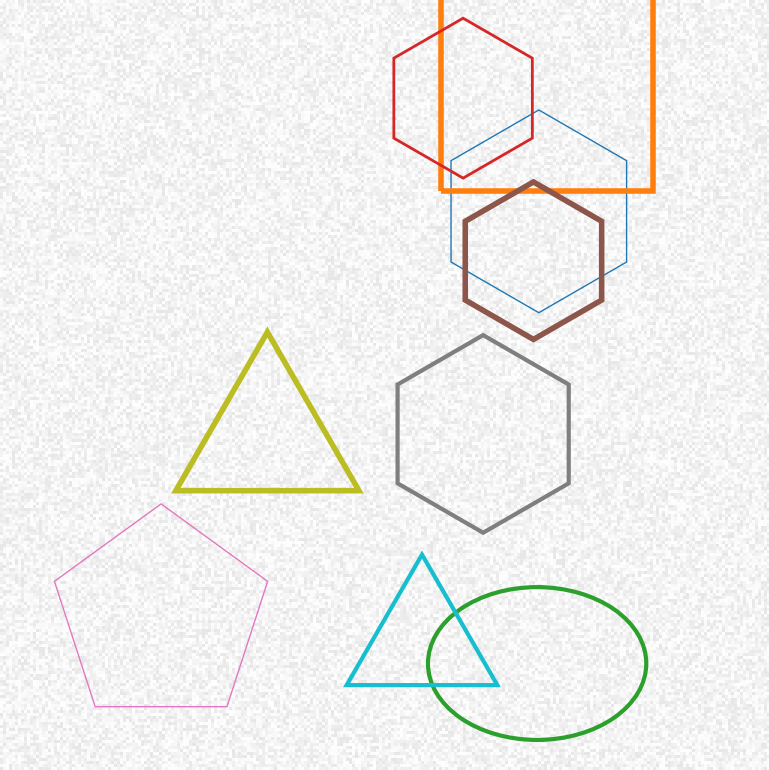[{"shape": "hexagon", "thickness": 0.5, "radius": 0.66, "center": [0.7, 0.726]}, {"shape": "square", "thickness": 2, "radius": 0.69, "center": [0.71, 0.889]}, {"shape": "oval", "thickness": 1.5, "radius": 0.71, "center": [0.698, 0.138]}, {"shape": "hexagon", "thickness": 1, "radius": 0.52, "center": [0.601, 0.873]}, {"shape": "hexagon", "thickness": 2, "radius": 0.51, "center": [0.693, 0.661]}, {"shape": "pentagon", "thickness": 0.5, "radius": 0.73, "center": [0.209, 0.2]}, {"shape": "hexagon", "thickness": 1.5, "radius": 0.64, "center": [0.627, 0.436]}, {"shape": "triangle", "thickness": 2, "radius": 0.69, "center": [0.347, 0.431]}, {"shape": "triangle", "thickness": 1.5, "radius": 0.56, "center": [0.548, 0.167]}]